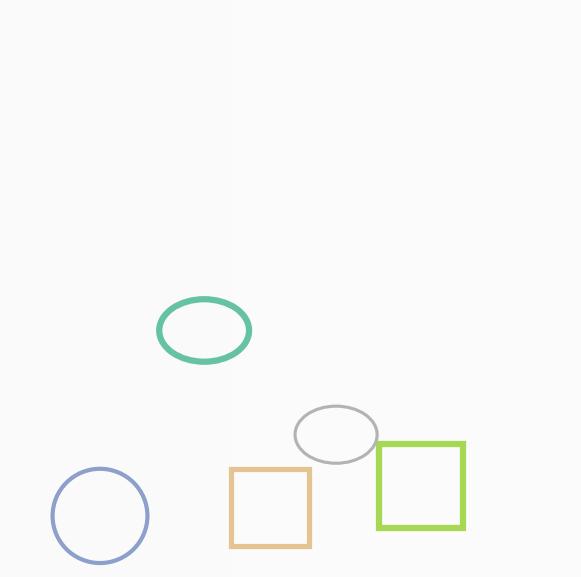[{"shape": "oval", "thickness": 3, "radius": 0.39, "center": [0.351, 0.427]}, {"shape": "circle", "thickness": 2, "radius": 0.41, "center": [0.172, 0.106]}, {"shape": "square", "thickness": 3, "radius": 0.36, "center": [0.724, 0.158]}, {"shape": "square", "thickness": 2.5, "radius": 0.34, "center": [0.464, 0.121]}, {"shape": "oval", "thickness": 1.5, "radius": 0.35, "center": [0.578, 0.246]}]